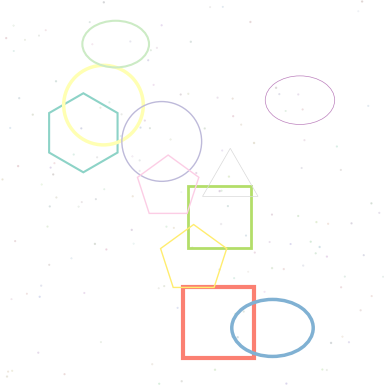[{"shape": "hexagon", "thickness": 1.5, "radius": 0.51, "center": [0.216, 0.655]}, {"shape": "circle", "thickness": 2.5, "radius": 0.52, "center": [0.269, 0.727]}, {"shape": "circle", "thickness": 1, "radius": 0.52, "center": [0.42, 0.633]}, {"shape": "square", "thickness": 3, "radius": 0.46, "center": [0.568, 0.163]}, {"shape": "oval", "thickness": 2.5, "radius": 0.53, "center": [0.708, 0.148]}, {"shape": "square", "thickness": 2, "radius": 0.41, "center": [0.571, 0.436]}, {"shape": "pentagon", "thickness": 1, "radius": 0.42, "center": [0.437, 0.514]}, {"shape": "triangle", "thickness": 0.5, "radius": 0.42, "center": [0.598, 0.532]}, {"shape": "oval", "thickness": 0.5, "radius": 0.45, "center": [0.779, 0.74]}, {"shape": "oval", "thickness": 1.5, "radius": 0.43, "center": [0.3, 0.885]}, {"shape": "pentagon", "thickness": 1, "radius": 0.45, "center": [0.503, 0.326]}]